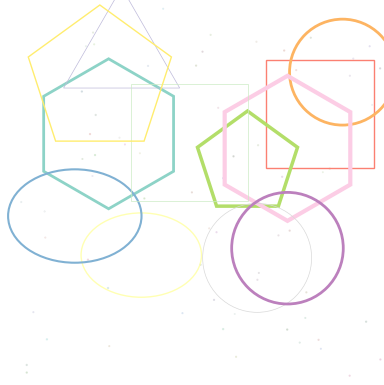[{"shape": "hexagon", "thickness": 2, "radius": 0.97, "center": [0.282, 0.652]}, {"shape": "oval", "thickness": 1, "radius": 0.78, "center": [0.367, 0.337]}, {"shape": "triangle", "thickness": 0.5, "radius": 0.87, "center": [0.316, 0.858]}, {"shape": "square", "thickness": 1, "radius": 0.7, "center": [0.832, 0.704]}, {"shape": "oval", "thickness": 1.5, "radius": 0.87, "center": [0.194, 0.439]}, {"shape": "circle", "thickness": 2, "radius": 0.69, "center": [0.89, 0.813]}, {"shape": "pentagon", "thickness": 2.5, "radius": 0.68, "center": [0.643, 0.575]}, {"shape": "hexagon", "thickness": 3, "radius": 0.94, "center": [0.747, 0.615]}, {"shape": "circle", "thickness": 0.5, "radius": 0.71, "center": [0.668, 0.33]}, {"shape": "circle", "thickness": 2, "radius": 0.72, "center": [0.747, 0.355]}, {"shape": "square", "thickness": 0.5, "radius": 0.76, "center": [0.491, 0.63]}, {"shape": "pentagon", "thickness": 1, "radius": 0.98, "center": [0.259, 0.792]}]